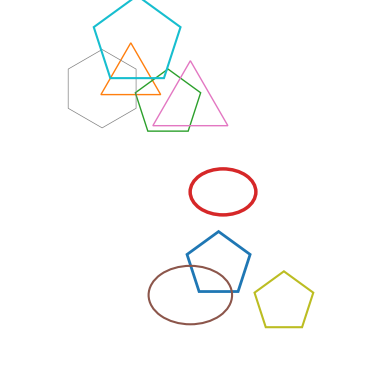[{"shape": "pentagon", "thickness": 2, "radius": 0.43, "center": [0.568, 0.312]}, {"shape": "triangle", "thickness": 1, "radius": 0.45, "center": [0.34, 0.799]}, {"shape": "pentagon", "thickness": 1, "radius": 0.45, "center": [0.436, 0.732]}, {"shape": "oval", "thickness": 2.5, "radius": 0.43, "center": [0.579, 0.502]}, {"shape": "oval", "thickness": 1.5, "radius": 0.54, "center": [0.494, 0.234]}, {"shape": "triangle", "thickness": 1, "radius": 0.56, "center": [0.494, 0.73]}, {"shape": "hexagon", "thickness": 0.5, "radius": 0.51, "center": [0.265, 0.77]}, {"shape": "pentagon", "thickness": 1.5, "radius": 0.4, "center": [0.737, 0.215]}, {"shape": "pentagon", "thickness": 1.5, "radius": 0.59, "center": [0.356, 0.893]}]